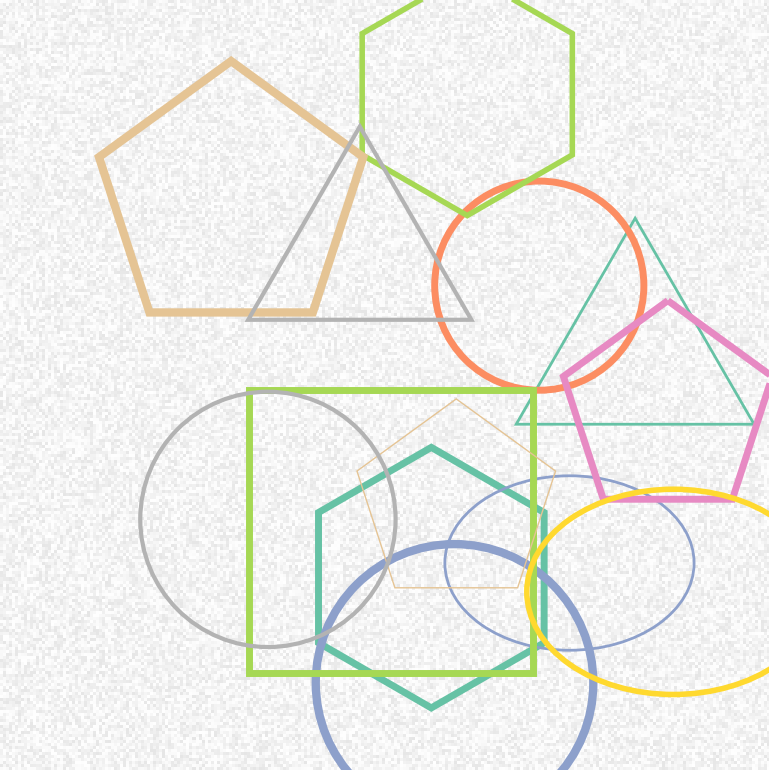[{"shape": "triangle", "thickness": 1, "radius": 0.89, "center": [0.825, 0.538]}, {"shape": "hexagon", "thickness": 2.5, "radius": 0.85, "center": [0.56, 0.25]}, {"shape": "circle", "thickness": 2.5, "radius": 0.68, "center": [0.7, 0.629]}, {"shape": "oval", "thickness": 1, "radius": 0.81, "center": [0.74, 0.269]}, {"shape": "circle", "thickness": 3, "radius": 0.9, "center": [0.59, 0.113]}, {"shape": "pentagon", "thickness": 2.5, "radius": 0.71, "center": [0.867, 0.467]}, {"shape": "hexagon", "thickness": 2, "radius": 0.79, "center": [0.607, 0.878]}, {"shape": "square", "thickness": 2.5, "radius": 0.92, "center": [0.508, 0.31]}, {"shape": "oval", "thickness": 2, "radius": 0.95, "center": [0.875, 0.231]}, {"shape": "pentagon", "thickness": 3, "radius": 0.9, "center": [0.3, 0.74]}, {"shape": "pentagon", "thickness": 0.5, "radius": 0.68, "center": [0.593, 0.346]}, {"shape": "triangle", "thickness": 1.5, "radius": 0.84, "center": [0.467, 0.668]}, {"shape": "circle", "thickness": 1.5, "radius": 0.83, "center": [0.348, 0.325]}]